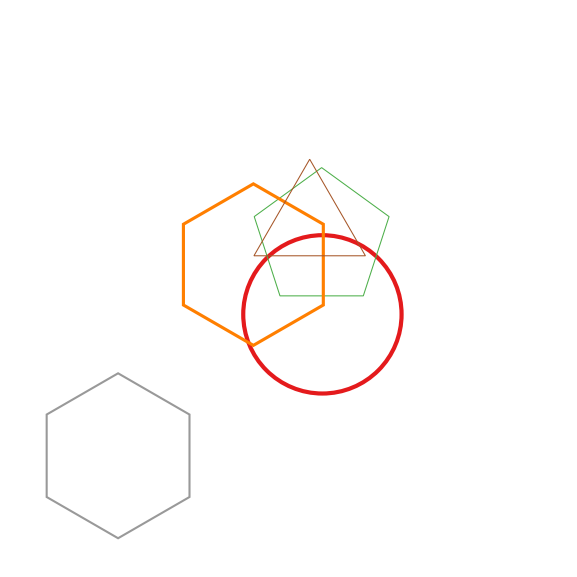[{"shape": "circle", "thickness": 2, "radius": 0.69, "center": [0.558, 0.455]}, {"shape": "pentagon", "thickness": 0.5, "radius": 0.61, "center": [0.557, 0.586]}, {"shape": "hexagon", "thickness": 1.5, "radius": 0.7, "center": [0.439, 0.541]}, {"shape": "triangle", "thickness": 0.5, "radius": 0.56, "center": [0.536, 0.612]}, {"shape": "hexagon", "thickness": 1, "radius": 0.71, "center": [0.204, 0.21]}]